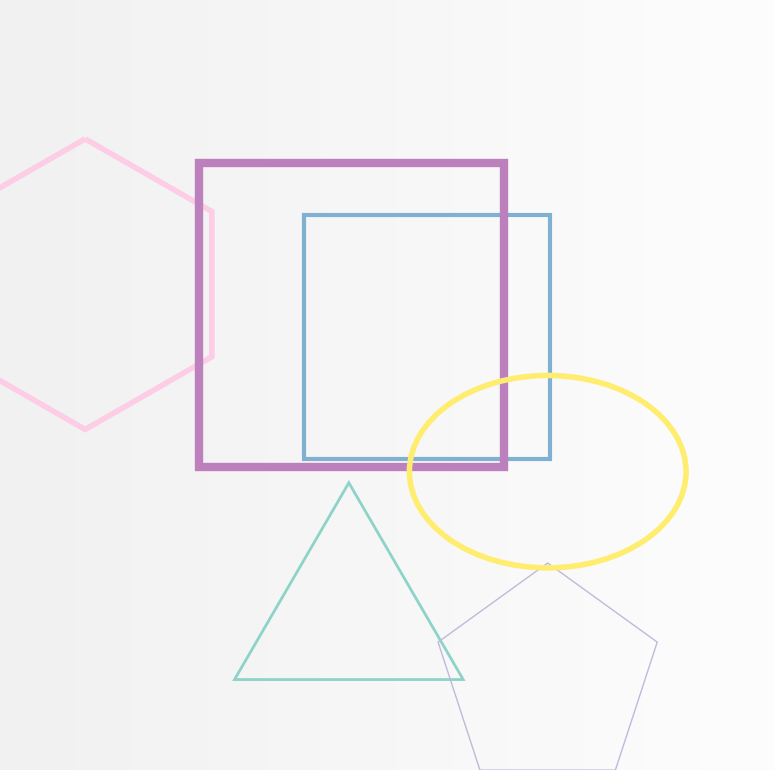[{"shape": "triangle", "thickness": 1, "radius": 0.85, "center": [0.45, 0.203]}, {"shape": "pentagon", "thickness": 0.5, "radius": 0.74, "center": [0.707, 0.12]}, {"shape": "square", "thickness": 1.5, "radius": 0.79, "center": [0.55, 0.563]}, {"shape": "hexagon", "thickness": 2, "radius": 0.94, "center": [0.11, 0.631]}, {"shape": "square", "thickness": 3, "radius": 0.99, "center": [0.454, 0.591]}, {"shape": "oval", "thickness": 2, "radius": 0.89, "center": [0.707, 0.387]}]